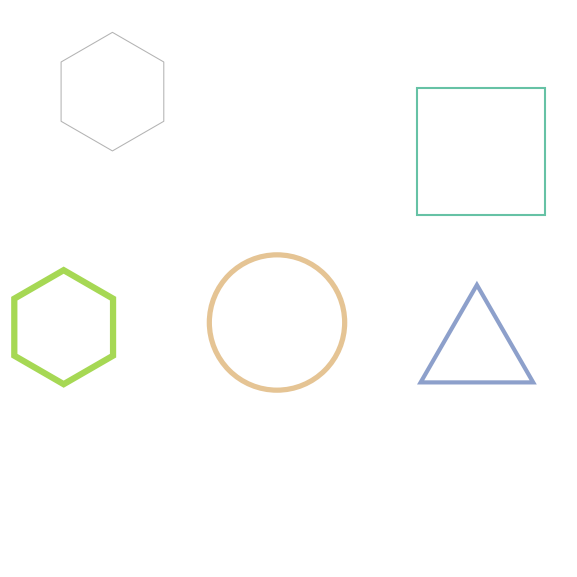[{"shape": "square", "thickness": 1, "radius": 0.55, "center": [0.833, 0.737]}, {"shape": "triangle", "thickness": 2, "radius": 0.56, "center": [0.826, 0.393]}, {"shape": "hexagon", "thickness": 3, "radius": 0.49, "center": [0.11, 0.433]}, {"shape": "circle", "thickness": 2.5, "radius": 0.59, "center": [0.48, 0.441]}, {"shape": "hexagon", "thickness": 0.5, "radius": 0.51, "center": [0.195, 0.84]}]